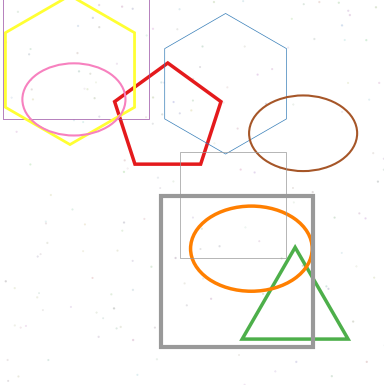[{"shape": "pentagon", "thickness": 2.5, "radius": 0.73, "center": [0.436, 0.691]}, {"shape": "hexagon", "thickness": 0.5, "radius": 0.91, "center": [0.586, 0.782]}, {"shape": "triangle", "thickness": 2.5, "radius": 0.79, "center": [0.767, 0.199]}, {"shape": "square", "thickness": 0.5, "radius": 0.95, "center": [0.197, 0.88]}, {"shape": "oval", "thickness": 2.5, "radius": 0.79, "center": [0.653, 0.354]}, {"shape": "hexagon", "thickness": 2, "radius": 0.97, "center": [0.182, 0.818]}, {"shape": "oval", "thickness": 1.5, "radius": 0.7, "center": [0.787, 0.654]}, {"shape": "oval", "thickness": 1.5, "radius": 0.67, "center": [0.192, 0.742]}, {"shape": "square", "thickness": 0.5, "radius": 0.69, "center": [0.605, 0.466]}, {"shape": "square", "thickness": 3, "radius": 0.99, "center": [0.617, 0.295]}]